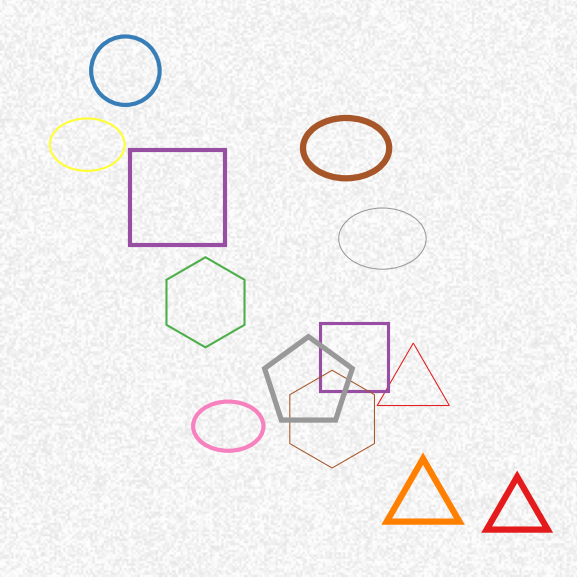[{"shape": "triangle", "thickness": 0.5, "radius": 0.36, "center": [0.716, 0.333]}, {"shape": "triangle", "thickness": 3, "radius": 0.31, "center": [0.896, 0.113]}, {"shape": "circle", "thickness": 2, "radius": 0.3, "center": [0.217, 0.877]}, {"shape": "hexagon", "thickness": 1, "radius": 0.39, "center": [0.356, 0.476]}, {"shape": "square", "thickness": 2, "radius": 0.41, "center": [0.307, 0.658]}, {"shape": "square", "thickness": 1.5, "radius": 0.3, "center": [0.613, 0.381]}, {"shape": "triangle", "thickness": 3, "radius": 0.36, "center": [0.733, 0.132]}, {"shape": "oval", "thickness": 1, "radius": 0.32, "center": [0.151, 0.749]}, {"shape": "hexagon", "thickness": 0.5, "radius": 0.42, "center": [0.575, 0.273]}, {"shape": "oval", "thickness": 3, "radius": 0.37, "center": [0.599, 0.743]}, {"shape": "oval", "thickness": 2, "radius": 0.3, "center": [0.395, 0.261]}, {"shape": "oval", "thickness": 0.5, "radius": 0.38, "center": [0.662, 0.586]}, {"shape": "pentagon", "thickness": 2.5, "radius": 0.4, "center": [0.534, 0.336]}]